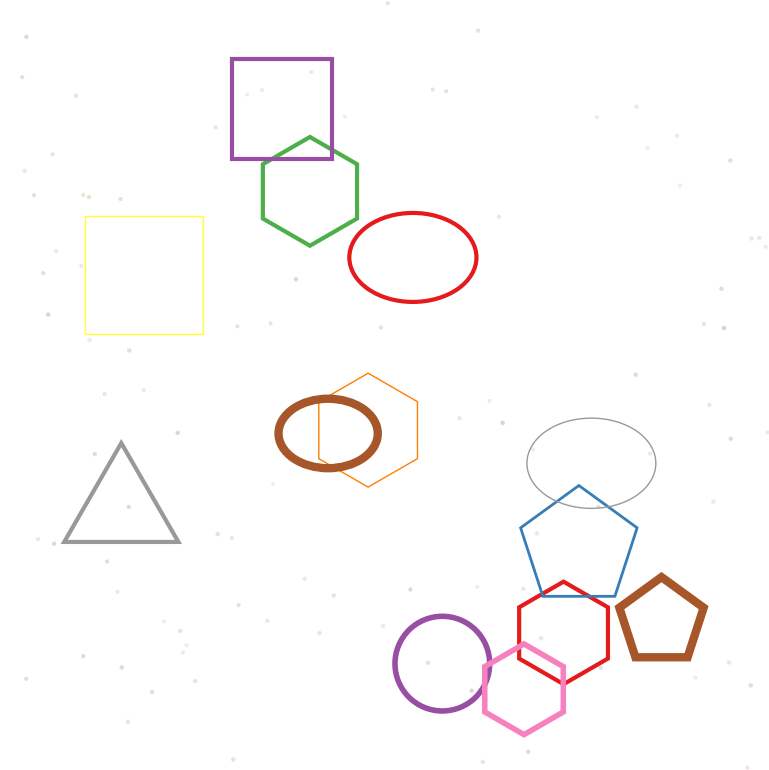[{"shape": "hexagon", "thickness": 1.5, "radius": 0.33, "center": [0.732, 0.178]}, {"shape": "oval", "thickness": 1.5, "radius": 0.41, "center": [0.536, 0.666]}, {"shape": "pentagon", "thickness": 1, "radius": 0.4, "center": [0.752, 0.29]}, {"shape": "hexagon", "thickness": 1.5, "radius": 0.35, "center": [0.403, 0.751]}, {"shape": "circle", "thickness": 2, "radius": 0.31, "center": [0.574, 0.138]}, {"shape": "square", "thickness": 1.5, "radius": 0.32, "center": [0.366, 0.858]}, {"shape": "hexagon", "thickness": 0.5, "radius": 0.37, "center": [0.478, 0.441]}, {"shape": "square", "thickness": 0.5, "radius": 0.38, "center": [0.187, 0.643]}, {"shape": "pentagon", "thickness": 3, "radius": 0.29, "center": [0.859, 0.193]}, {"shape": "oval", "thickness": 3, "radius": 0.32, "center": [0.426, 0.437]}, {"shape": "hexagon", "thickness": 2, "radius": 0.29, "center": [0.681, 0.105]}, {"shape": "oval", "thickness": 0.5, "radius": 0.42, "center": [0.768, 0.398]}, {"shape": "triangle", "thickness": 1.5, "radius": 0.43, "center": [0.158, 0.339]}]